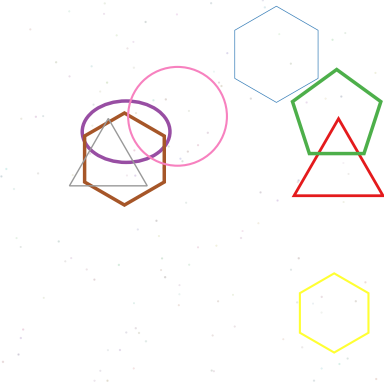[{"shape": "triangle", "thickness": 2, "radius": 0.67, "center": [0.879, 0.558]}, {"shape": "hexagon", "thickness": 0.5, "radius": 0.62, "center": [0.718, 0.859]}, {"shape": "pentagon", "thickness": 2.5, "radius": 0.6, "center": [0.874, 0.699]}, {"shape": "oval", "thickness": 2.5, "radius": 0.57, "center": [0.328, 0.658]}, {"shape": "hexagon", "thickness": 1.5, "radius": 0.51, "center": [0.868, 0.187]}, {"shape": "hexagon", "thickness": 2.5, "radius": 0.6, "center": [0.323, 0.587]}, {"shape": "circle", "thickness": 1.5, "radius": 0.64, "center": [0.461, 0.698]}, {"shape": "triangle", "thickness": 1, "radius": 0.58, "center": [0.281, 0.576]}]